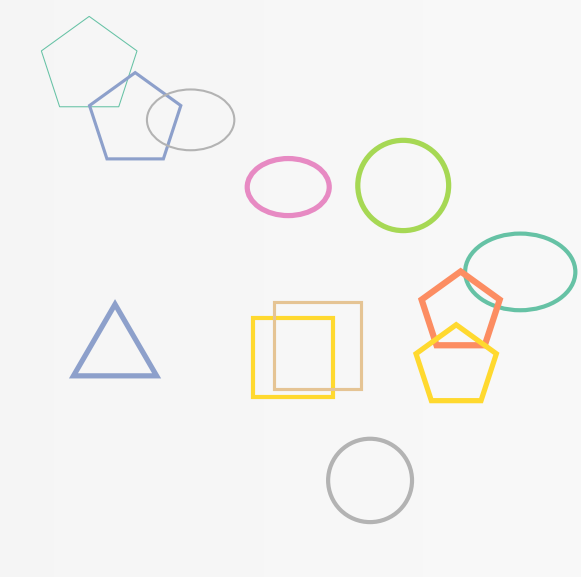[{"shape": "oval", "thickness": 2, "radius": 0.47, "center": [0.895, 0.528]}, {"shape": "pentagon", "thickness": 0.5, "radius": 0.43, "center": [0.153, 0.884]}, {"shape": "pentagon", "thickness": 3, "radius": 0.35, "center": [0.793, 0.458]}, {"shape": "pentagon", "thickness": 1.5, "radius": 0.41, "center": [0.233, 0.791]}, {"shape": "triangle", "thickness": 2.5, "radius": 0.41, "center": [0.198, 0.39]}, {"shape": "oval", "thickness": 2.5, "radius": 0.35, "center": [0.496, 0.675]}, {"shape": "circle", "thickness": 2.5, "radius": 0.39, "center": [0.694, 0.678]}, {"shape": "square", "thickness": 2, "radius": 0.34, "center": [0.504, 0.38]}, {"shape": "pentagon", "thickness": 2.5, "radius": 0.36, "center": [0.785, 0.364]}, {"shape": "square", "thickness": 1.5, "radius": 0.37, "center": [0.547, 0.401]}, {"shape": "oval", "thickness": 1, "radius": 0.38, "center": [0.328, 0.792]}, {"shape": "circle", "thickness": 2, "radius": 0.36, "center": [0.637, 0.167]}]